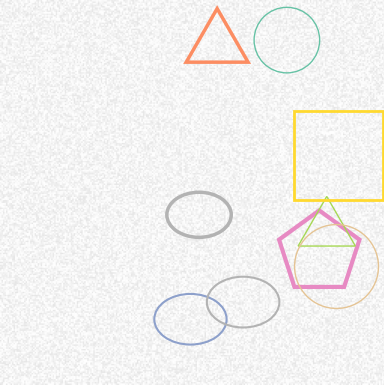[{"shape": "circle", "thickness": 1, "radius": 0.43, "center": [0.745, 0.896]}, {"shape": "triangle", "thickness": 2.5, "radius": 0.46, "center": [0.564, 0.885]}, {"shape": "oval", "thickness": 1.5, "radius": 0.47, "center": [0.495, 0.171]}, {"shape": "pentagon", "thickness": 3, "radius": 0.55, "center": [0.829, 0.344]}, {"shape": "triangle", "thickness": 1, "radius": 0.43, "center": [0.849, 0.404]}, {"shape": "square", "thickness": 2, "radius": 0.58, "center": [0.88, 0.597]}, {"shape": "circle", "thickness": 1, "radius": 0.54, "center": [0.874, 0.308]}, {"shape": "oval", "thickness": 1.5, "radius": 0.47, "center": [0.631, 0.215]}, {"shape": "oval", "thickness": 2.5, "radius": 0.42, "center": [0.517, 0.442]}]